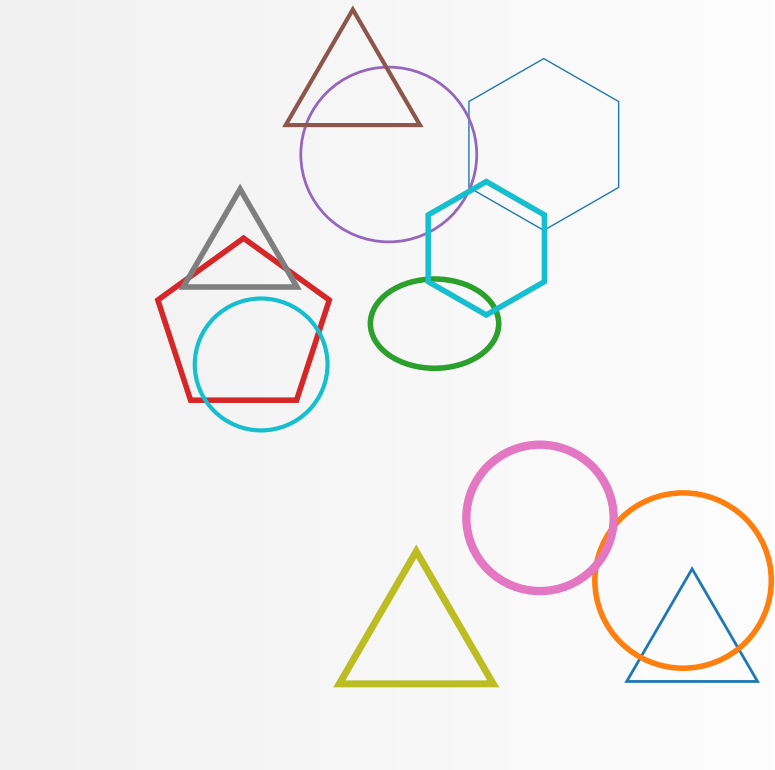[{"shape": "triangle", "thickness": 1, "radius": 0.49, "center": [0.893, 0.164]}, {"shape": "hexagon", "thickness": 0.5, "radius": 0.56, "center": [0.702, 0.812]}, {"shape": "circle", "thickness": 2, "radius": 0.57, "center": [0.881, 0.246]}, {"shape": "oval", "thickness": 2, "radius": 0.41, "center": [0.561, 0.58]}, {"shape": "pentagon", "thickness": 2, "radius": 0.58, "center": [0.314, 0.574]}, {"shape": "circle", "thickness": 1, "radius": 0.57, "center": [0.502, 0.799]}, {"shape": "triangle", "thickness": 1.5, "radius": 0.5, "center": [0.455, 0.888]}, {"shape": "circle", "thickness": 3, "radius": 0.48, "center": [0.697, 0.327]}, {"shape": "triangle", "thickness": 2, "radius": 0.42, "center": [0.31, 0.67]}, {"shape": "triangle", "thickness": 2.5, "radius": 0.57, "center": [0.537, 0.169]}, {"shape": "hexagon", "thickness": 2, "radius": 0.43, "center": [0.627, 0.678]}, {"shape": "circle", "thickness": 1.5, "radius": 0.43, "center": [0.337, 0.527]}]